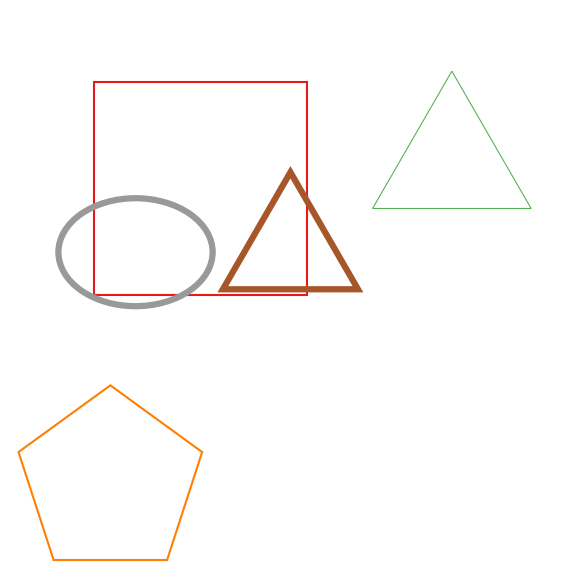[{"shape": "square", "thickness": 1, "radius": 0.92, "center": [0.346, 0.673]}, {"shape": "triangle", "thickness": 0.5, "radius": 0.79, "center": [0.782, 0.717]}, {"shape": "pentagon", "thickness": 1, "radius": 0.84, "center": [0.191, 0.165]}, {"shape": "triangle", "thickness": 3, "radius": 0.68, "center": [0.503, 0.566]}, {"shape": "oval", "thickness": 3, "radius": 0.67, "center": [0.235, 0.562]}]